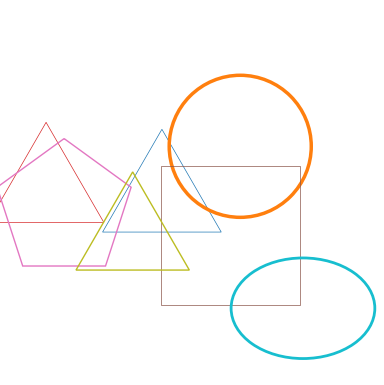[{"shape": "triangle", "thickness": 0.5, "radius": 0.89, "center": [0.421, 0.486]}, {"shape": "circle", "thickness": 2.5, "radius": 0.92, "center": [0.624, 0.62]}, {"shape": "triangle", "thickness": 0.5, "radius": 0.87, "center": [0.12, 0.509]}, {"shape": "square", "thickness": 0.5, "radius": 0.9, "center": [0.597, 0.389]}, {"shape": "pentagon", "thickness": 1, "radius": 0.91, "center": [0.167, 0.457]}, {"shape": "triangle", "thickness": 1, "radius": 0.85, "center": [0.345, 0.384]}, {"shape": "oval", "thickness": 2, "radius": 0.93, "center": [0.787, 0.199]}]